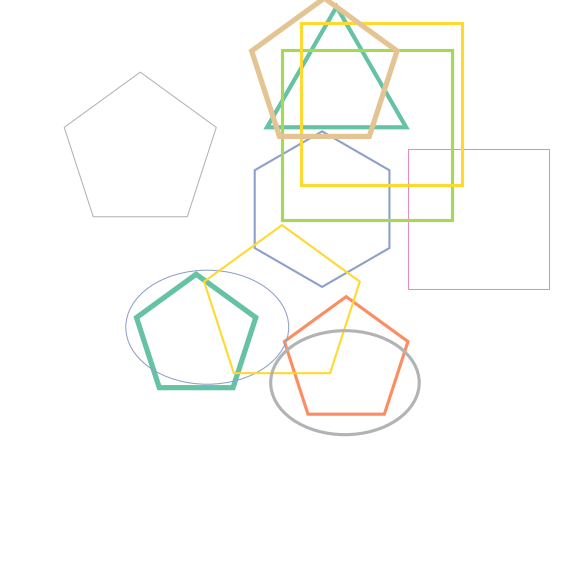[{"shape": "pentagon", "thickness": 2.5, "radius": 0.54, "center": [0.34, 0.416]}, {"shape": "triangle", "thickness": 2, "radius": 0.7, "center": [0.583, 0.848]}, {"shape": "pentagon", "thickness": 1.5, "radius": 0.56, "center": [0.599, 0.373]}, {"shape": "oval", "thickness": 0.5, "radius": 0.71, "center": [0.359, 0.433]}, {"shape": "hexagon", "thickness": 1, "radius": 0.67, "center": [0.558, 0.637]}, {"shape": "square", "thickness": 0.5, "radius": 0.61, "center": [0.828, 0.62]}, {"shape": "square", "thickness": 1.5, "radius": 0.73, "center": [0.635, 0.766]}, {"shape": "square", "thickness": 1.5, "radius": 0.7, "center": [0.661, 0.819]}, {"shape": "pentagon", "thickness": 1, "radius": 0.71, "center": [0.488, 0.468]}, {"shape": "pentagon", "thickness": 2.5, "radius": 0.66, "center": [0.562, 0.87]}, {"shape": "pentagon", "thickness": 0.5, "radius": 0.69, "center": [0.243, 0.736]}, {"shape": "oval", "thickness": 1.5, "radius": 0.64, "center": [0.597, 0.336]}]